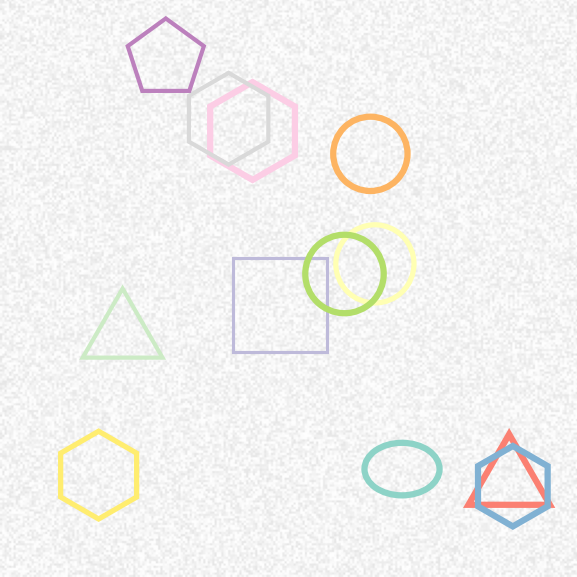[{"shape": "oval", "thickness": 3, "radius": 0.32, "center": [0.696, 0.187]}, {"shape": "circle", "thickness": 2.5, "radius": 0.34, "center": [0.649, 0.542]}, {"shape": "square", "thickness": 1.5, "radius": 0.41, "center": [0.485, 0.471]}, {"shape": "triangle", "thickness": 3, "radius": 0.41, "center": [0.882, 0.166]}, {"shape": "hexagon", "thickness": 3, "radius": 0.35, "center": [0.888, 0.157]}, {"shape": "circle", "thickness": 3, "radius": 0.32, "center": [0.641, 0.733]}, {"shape": "circle", "thickness": 3, "radius": 0.34, "center": [0.597, 0.525]}, {"shape": "hexagon", "thickness": 3, "radius": 0.42, "center": [0.437, 0.772]}, {"shape": "hexagon", "thickness": 2, "radius": 0.4, "center": [0.396, 0.794]}, {"shape": "pentagon", "thickness": 2, "radius": 0.35, "center": [0.287, 0.898]}, {"shape": "triangle", "thickness": 2, "radius": 0.4, "center": [0.212, 0.42]}, {"shape": "hexagon", "thickness": 2.5, "radius": 0.38, "center": [0.171, 0.176]}]